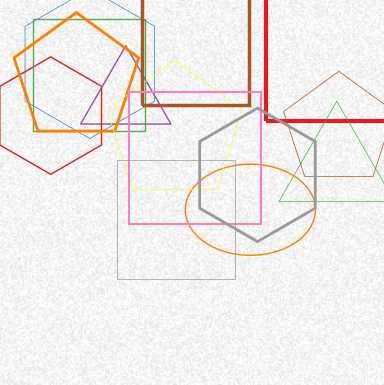[{"shape": "hexagon", "thickness": 1, "radius": 0.76, "center": [0.132, 0.7]}, {"shape": "square", "thickness": 3, "radius": 0.85, "center": [0.861, 0.854]}, {"shape": "hexagon", "thickness": 0.5, "radius": 0.97, "center": [0.233, 0.834]}, {"shape": "triangle", "thickness": 0.5, "radius": 0.87, "center": [0.875, 0.563]}, {"shape": "square", "thickness": 1, "radius": 0.73, "center": [0.23, 0.806]}, {"shape": "triangle", "thickness": 1, "radius": 0.68, "center": [0.327, 0.746]}, {"shape": "pentagon", "thickness": 2, "radius": 0.85, "center": [0.198, 0.797]}, {"shape": "oval", "thickness": 1, "radius": 0.85, "center": [0.65, 0.455]}, {"shape": "pentagon", "thickness": 0.5, "radius": 0.93, "center": [0.454, 0.658]}, {"shape": "pentagon", "thickness": 0.5, "radius": 0.75, "center": [0.88, 0.664]}, {"shape": "square", "thickness": 2.5, "radius": 0.69, "center": [0.507, 0.866]}, {"shape": "square", "thickness": 1.5, "radius": 0.86, "center": [0.507, 0.59]}, {"shape": "square", "thickness": 0.5, "radius": 0.77, "center": [0.457, 0.43]}, {"shape": "hexagon", "thickness": 2, "radius": 0.87, "center": [0.669, 0.546]}]